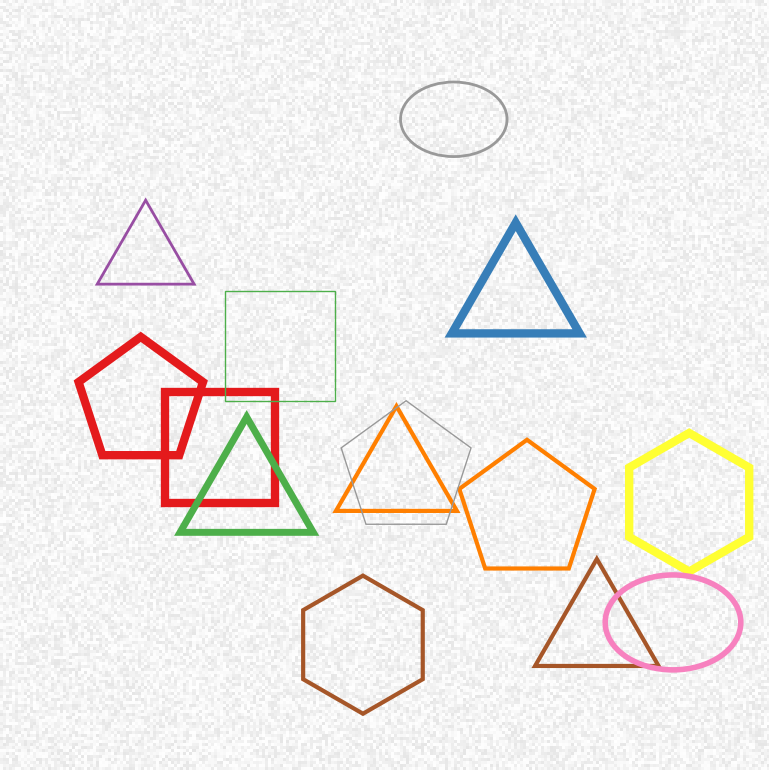[{"shape": "square", "thickness": 3, "radius": 0.36, "center": [0.286, 0.419]}, {"shape": "pentagon", "thickness": 3, "radius": 0.42, "center": [0.183, 0.478]}, {"shape": "triangle", "thickness": 3, "radius": 0.48, "center": [0.67, 0.615]}, {"shape": "triangle", "thickness": 2.5, "radius": 0.5, "center": [0.32, 0.359]}, {"shape": "square", "thickness": 0.5, "radius": 0.36, "center": [0.364, 0.551]}, {"shape": "triangle", "thickness": 1, "radius": 0.36, "center": [0.189, 0.667]}, {"shape": "pentagon", "thickness": 1.5, "radius": 0.46, "center": [0.684, 0.336]}, {"shape": "triangle", "thickness": 1.5, "radius": 0.45, "center": [0.515, 0.382]}, {"shape": "hexagon", "thickness": 3, "radius": 0.45, "center": [0.895, 0.348]}, {"shape": "triangle", "thickness": 1.5, "radius": 0.46, "center": [0.775, 0.181]}, {"shape": "hexagon", "thickness": 1.5, "radius": 0.45, "center": [0.471, 0.163]}, {"shape": "oval", "thickness": 2, "radius": 0.44, "center": [0.874, 0.192]}, {"shape": "oval", "thickness": 1, "radius": 0.35, "center": [0.589, 0.845]}, {"shape": "pentagon", "thickness": 0.5, "radius": 0.44, "center": [0.527, 0.391]}]